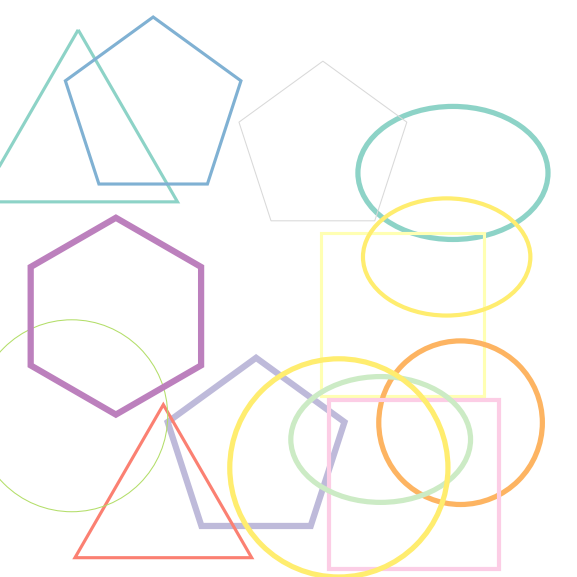[{"shape": "oval", "thickness": 2.5, "radius": 0.82, "center": [0.784, 0.7]}, {"shape": "triangle", "thickness": 1.5, "radius": 0.99, "center": [0.135, 0.749]}, {"shape": "square", "thickness": 1.5, "radius": 0.71, "center": [0.698, 0.454]}, {"shape": "pentagon", "thickness": 3, "radius": 0.8, "center": [0.443, 0.219]}, {"shape": "triangle", "thickness": 1.5, "radius": 0.88, "center": [0.283, 0.122]}, {"shape": "pentagon", "thickness": 1.5, "radius": 0.8, "center": [0.265, 0.81]}, {"shape": "circle", "thickness": 2.5, "radius": 0.71, "center": [0.798, 0.267]}, {"shape": "circle", "thickness": 0.5, "radius": 0.83, "center": [0.124, 0.279]}, {"shape": "square", "thickness": 2, "radius": 0.73, "center": [0.717, 0.16]}, {"shape": "pentagon", "thickness": 0.5, "radius": 0.76, "center": [0.559, 0.74]}, {"shape": "hexagon", "thickness": 3, "radius": 0.85, "center": [0.201, 0.452]}, {"shape": "oval", "thickness": 2.5, "radius": 0.78, "center": [0.659, 0.238]}, {"shape": "circle", "thickness": 2.5, "radius": 0.94, "center": [0.587, 0.189]}, {"shape": "oval", "thickness": 2, "radius": 0.72, "center": [0.773, 0.554]}]